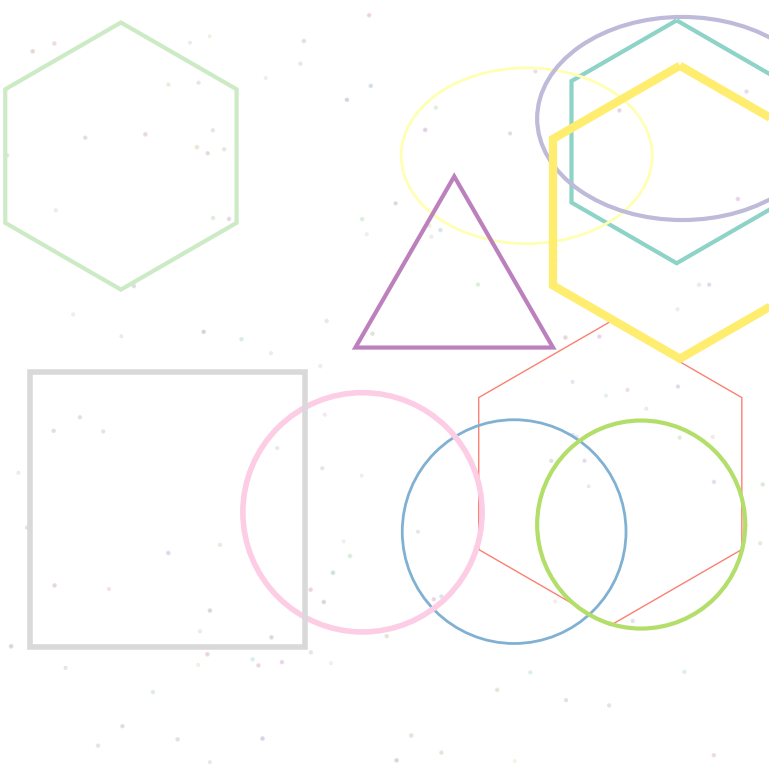[{"shape": "hexagon", "thickness": 1.5, "radius": 0.79, "center": [0.879, 0.816]}, {"shape": "oval", "thickness": 1, "radius": 0.82, "center": [0.684, 0.798]}, {"shape": "oval", "thickness": 1.5, "radius": 0.94, "center": [0.886, 0.846]}, {"shape": "hexagon", "thickness": 0.5, "radius": 0.99, "center": [0.793, 0.385]}, {"shape": "circle", "thickness": 1, "radius": 0.73, "center": [0.668, 0.31]}, {"shape": "circle", "thickness": 1.5, "radius": 0.68, "center": [0.833, 0.319]}, {"shape": "circle", "thickness": 2, "radius": 0.78, "center": [0.471, 0.335]}, {"shape": "square", "thickness": 2, "radius": 0.89, "center": [0.218, 0.338]}, {"shape": "triangle", "thickness": 1.5, "radius": 0.74, "center": [0.59, 0.623]}, {"shape": "hexagon", "thickness": 1.5, "radius": 0.87, "center": [0.157, 0.797]}, {"shape": "hexagon", "thickness": 3, "radius": 0.95, "center": [0.883, 0.724]}]